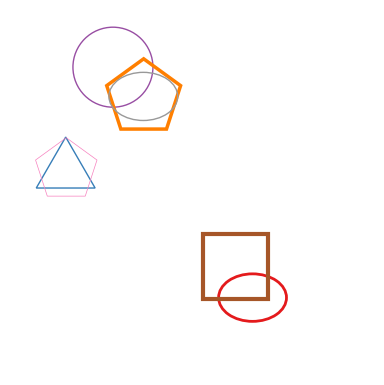[{"shape": "oval", "thickness": 2, "radius": 0.44, "center": [0.656, 0.227]}, {"shape": "triangle", "thickness": 1, "radius": 0.44, "center": [0.171, 0.556]}, {"shape": "circle", "thickness": 1, "radius": 0.52, "center": [0.293, 0.825]}, {"shape": "pentagon", "thickness": 2.5, "radius": 0.5, "center": [0.373, 0.746]}, {"shape": "square", "thickness": 3, "radius": 0.42, "center": [0.611, 0.308]}, {"shape": "pentagon", "thickness": 0.5, "radius": 0.42, "center": [0.172, 0.558]}, {"shape": "oval", "thickness": 1, "radius": 0.45, "center": [0.372, 0.75]}]